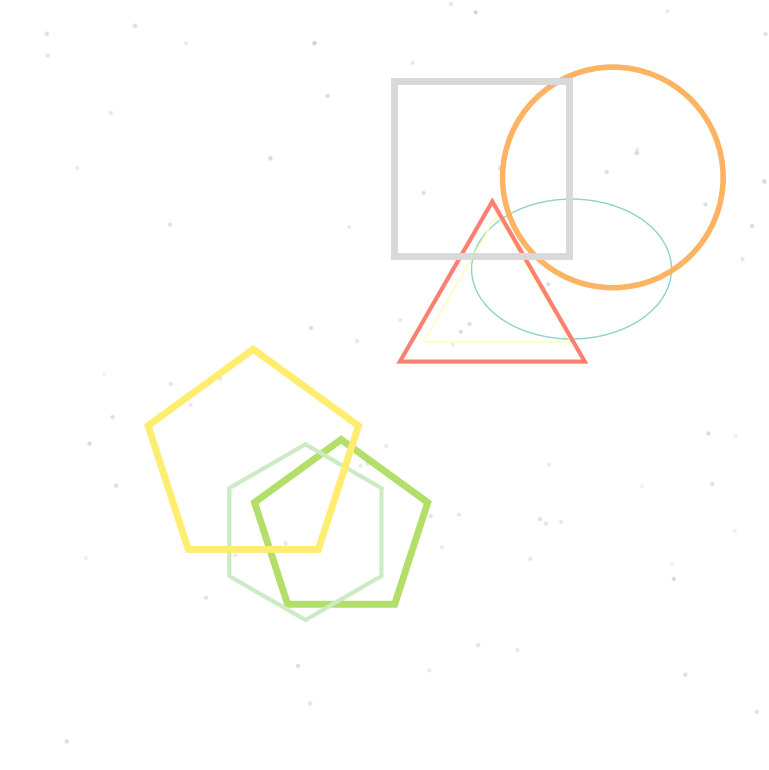[{"shape": "oval", "thickness": 0.5, "radius": 0.65, "center": [0.742, 0.651]}, {"shape": "triangle", "thickness": 0.5, "radius": 0.55, "center": [0.646, 0.611]}, {"shape": "triangle", "thickness": 1.5, "radius": 0.69, "center": [0.639, 0.6]}, {"shape": "circle", "thickness": 2, "radius": 0.72, "center": [0.796, 0.77]}, {"shape": "pentagon", "thickness": 2.5, "radius": 0.59, "center": [0.443, 0.311]}, {"shape": "square", "thickness": 2.5, "radius": 0.57, "center": [0.625, 0.781]}, {"shape": "hexagon", "thickness": 1.5, "radius": 0.57, "center": [0.397, 0.309]}, {"shape": "pentagon", "thickness": 2.5, "radius": 0.72, "center": [0.329, 0.403]}]